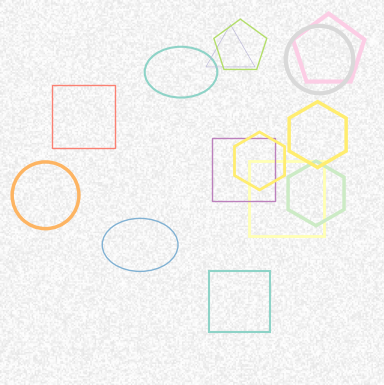[{"shape": "oval", "thickness": 1.5, "radius": 0.47, "center": [0.47, 0.813]}, {"shape": "square", "thickness": 1.5, "radius": 0.4, "center": [0.623, 0.218]}, {"shape": "square", "thickness": 2, "radius": 0.49, "center": [0.745, 0.485]}, {"shape": "triangle", "thickness": 0.5, "radius": 0.37, "center": [0.598, 0.863]}, {"shape": "square", "thickness": 1, "radius": 0.41, "center": [0.217, 0.697]}, {"shape": "oval", "thickness": 1, "radius": 0.49, "center": [0.364, 0.364]}, {"shape": "circle", "thickness": 2.5, "radius": 0.43, "center": [0.118, 0.493]}, {"shape": "pentagon", "thickness": 1, "radius": 0.36, "center": [0.624, 0.878]}, {"shape": "pentagon", "thickness": 3, "radius": 0.49, "center": [0.854, 0.867]}, {"shape": "circle", "thickness": 3, "radius": 0.44, "center": [0.83, 0.845]}, {"shape": "square", "thickness": 1, "radius": 0.41, "center": [0.632, 0.559]}, {"shape": "hexagon", "thickness": 2.5, "radius": 0.42, "center": [0.821, 0.498]}, {"shape": "hexagon", "thickness": 2, "radius": 0.38, "center": [0.674, 0.582]}, {"shape": "hexagon", "thickness": 2.5, "radius": 0.43, "center": [0.825, 0.65]}]